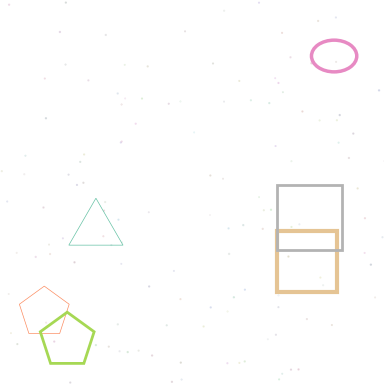[{"shape": "triangle", "thickness": 0.5, "radius": 0.41, "center": [0.249, 0.404]}, {"shape": "pentagon", "thickness": 0.5, "radius": 0.34, "center": [0.115, 0.189]}, {"shape": "oval", "thickness": 2.5, "radius": 0.29, "center": [0.868, 0.855]}, {"shape": "pentagon", "thickness": 2, "radius": 0.37, "center": [0.175, 0.116]}, {"shape": "square", "thickness": 3, "radius": 0.39, "center": [0.798, 0.321]}, {"shape": "square", "thickness": 2, "radius": 0.42, "center": [0.805, 0.435]}]